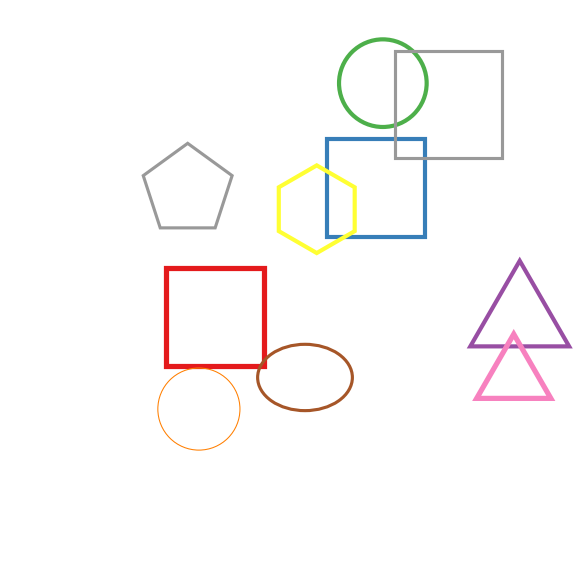[{"shape": "square", "thickness": 2.5, "radius": 0.42, "center": [0.372, 0.45]}, {"shape": "square", "thickness": 2, "radius": 0.43, "center": [0.651, 0.674]}, {"shape": "circle", "thickness": 2, "radius": 0.38, "center": [0.663, 0.855]}, {"shape": "triangle", "thickness": 2, "radius": 0.49, "center": [0.9, 0.449]}, {"shape": "circle", "thickness": 0.5, "radius": 0.36, "center": [0.344, 0.291]}, {"shape": "hexagon", "thickness": 2, "radius": 0.38, "center": [0.548, 0.637]}, {"shape": "oval", "thickness": 1.5, "radius": 0.41, "center": [0.528, 0.346]}, {"shape": "triangle", "thickness": 2.5, "radius": 0.37, "center": [0.89, 0.346]}, {"shape": "square", "thickness": 1.5, "radius": 0.47, "center": [0.776, 0.818]}, {"shape": "pentagon", "thickness": 1.5, "radius": 0.4, "center": [0.325, 0.67]}]